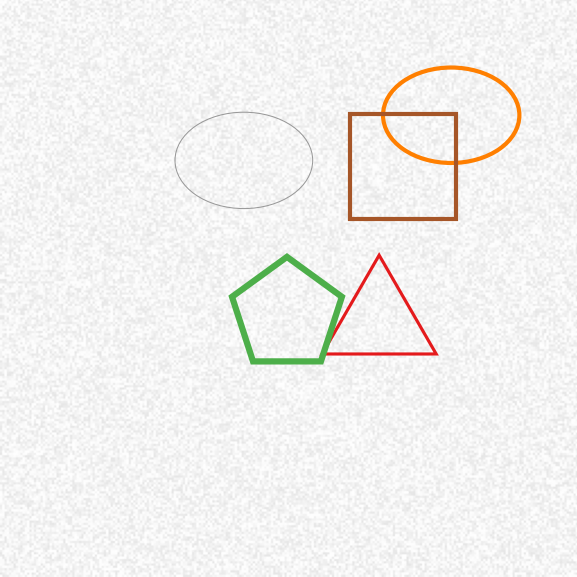[{"shape": "triangle", "thickness": 1.5, "radius": 0.57, "center": [0.657, 0.443]}, {"shape": "pentagon", "thickness": 3, "radius": 0.5, "center": [0.497, 0.454]}, {"shape": "oval", "thickness": 2, "radius": 0.59, "center": [0.781, 0.8]}, {"shape": "square", "thickness": 2, "radius": 0.46, "center": [0.698, 0.711]}, {"shape": "oval", "thickness": 0.5, "radius": 0.6, "center": [0.422, 0.721]}]